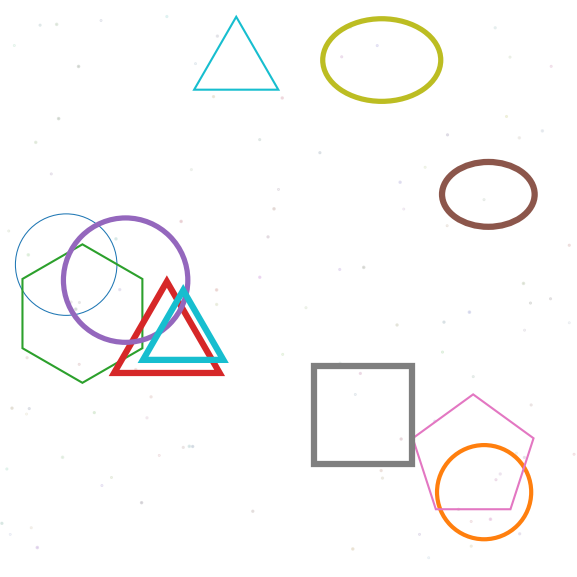[{"shape": "circle", "thickness": 0.5, "radius": 0.44, "center": [0.115, 0.541]}, {"shape": "circle", "thickness": 2, "radius": 0.41, "center": [0.838, 0.147]}, {"shape": "hexagon", "thickness": 1, "radius": 0.6, "center": [0.143, 0.456]}, {"shape": "triangle", "thickness": 3, "radius": 0.53, "center": [0.289, 0.406]}, {"shape": "circle", "thickness": 2.5, "radius": 0.54, "center": [0.218, 0.514]}, {"shape": "oval", "thickness": 3, "radius": 0.4, "center": [0.846, 0.663]}, {"shape": "pentagon", "thickness": 1, "radius": 0.55, "center": [0.819, 0.206]}, {"shape": "square", "thickness": 3, "radius": 0.42, "center": [0.629, 0.281]}, {"shape": "oval", "thickness": 2.5, "radius": 0.51, "center": [0.661, 0.895]}, {"shape": "triangle", "thickness": 3, "radius": 0.4, "center": [0.317, 0.416]}, {"shape": "triangle", "thickness": 1, "radius": 0.42, "center": [0.409, 0.886]}]